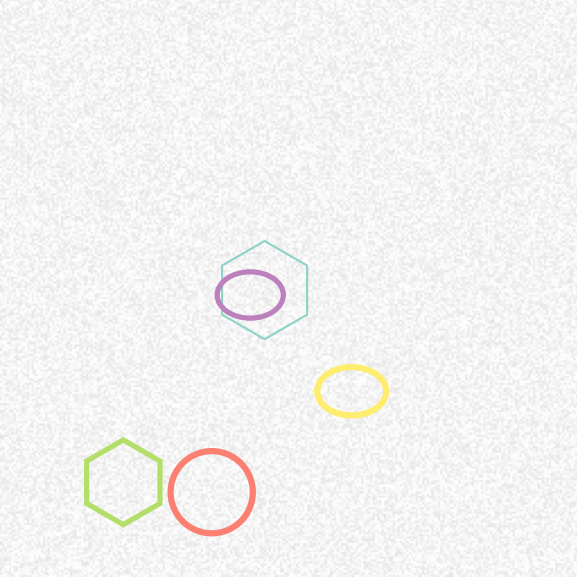[{"shape": "hexagon", "thickness": 1, "radius": 0.43, "center": [0.458, 0.497]}, {"shape": "circle", "thickness": 3, "radius": 0.36, "center": [0.367, 0.147]}, {"shape": "hexagon", "thickness": 2.5, "radius": 0.37, "center": [0.214, 0.164]}, {"shape": "oval", "thickness": 2.5, "radius": 0.29, "center": [0.433, 0.488]}, {"shape": "oval", "thickness": 3, "radius": 0.3, "center": [0.609, 0.322]}]